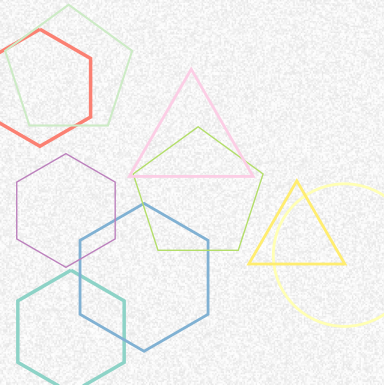[{"shape": "hexagon", "thickness": 2.5, "radius": 0.8, "center": [0.184, 0.139]}, {"shape": "circle", "thickness": 2, "radius": 0.93, "center": [0.895, 0.337]}, {"shape": "hexagon", "thickness": 2.5, "radius": 0.76, "center": [0.104, 0.772]}, {"shape": "hexagon", "thickness": 2, "radius": 0.96, "center": [0.374, 0.28]}, {"shape": "pentagon", "thickness": 1, "radius": 0.89, "center": [0.515, 0.493]}, {"shape": "triangle", "thickness": 2, "radius": 0.93, "center": [0.497, 0.635]}, {"shape": "hexagon", "thickness": 1, "radius": 0.74, "center": [0.171, 0.453]}, {"shape": "pentagon", "thickness": 1.5, "radius": 0.87, "center": [0.178, 0.814]}, {"shape": "triangle", "thickness": 2, "radius": 0.72, "center": [0.771, 0.386]}]